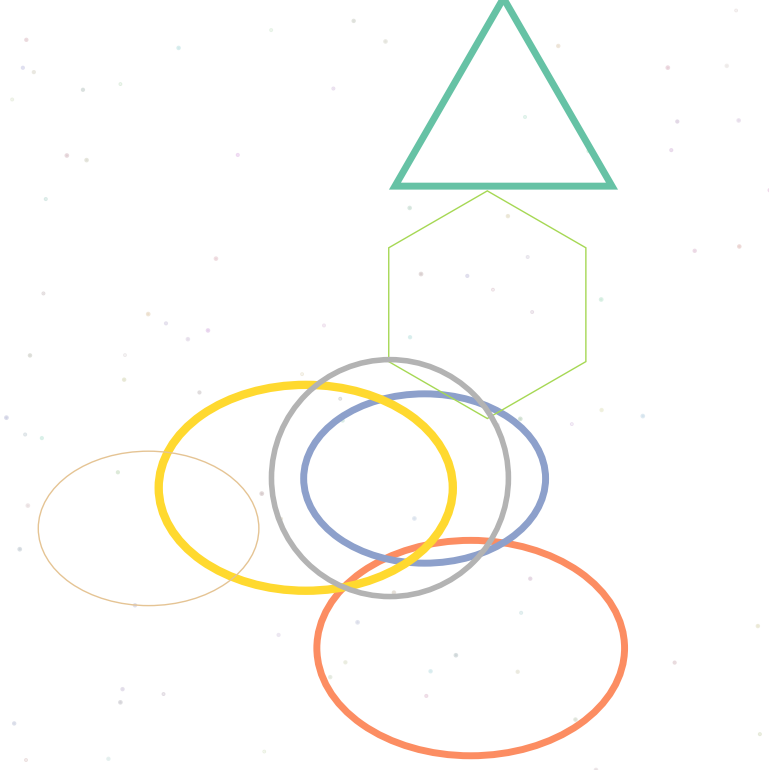[{"shape": "triangle", "thickness": 2.5, "radius": 0.81, "center": [0.654, 0.84]}, {"shape": "oval", "thickness": 2.5, "radius": 1.0, "center": [0.611, 0.158]}, {"shape": "oval", "thickness": 2.5, "radius": 0.79, "center": [0.551, 0.379]}, {"shape": "hexagon", "thickness": 0.5, "radius": 0.74, "center": [0.633, 0.604]}, {"shape": "oval", "thickness": 3, "radius": 0.95, "center": [0.397, 0.366]}, {"shape": "oval", "thickness": 0.5, "radius": 0.72, "center": [0.193, 0.314]}, {"shape": "circle", "thickness": 2, "radius": 0.77, "center": [0.506, 0.379]}]